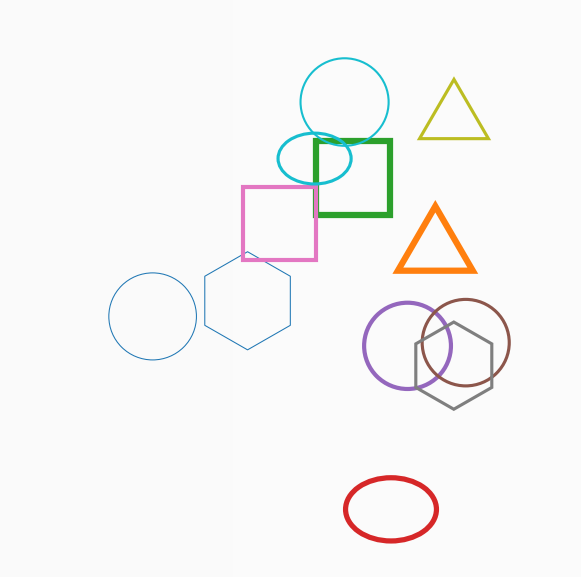[{"shape": "hexagon", "thickness": 0.5, "radius": 0.42, "center": [0.426, 0.478]}, {"shape": "circle", "thickness": 0.5, "radius": 0.38, "center": [0.263, 0.451]}, {"shape": "triangle", "thickness": 3, "radius": 0.37, "center": [0.749, 0.568]}, {"shape": "square", "thickness": 3, "radius": 0.32, "center": [0.607, 0.691]}, {"shape": "oval", "thickness": 2.5, "radius": 0.39, "center": [0.673, 0.117]}, {"shape": "circle", "thickness": 2, "radius": 0.37, "center": [0.701, 0.4]}, {"shape": "circle", "thickness": 1.5, "radius": 0.37, "center": [0.801, 0.406]}, {"shape": "square", "thickness": 2, "radius": 0.32, "center": [0.48, 0.612]}, {"shape": "hexagon", "thickness": 1.5, "radius": 0.38, "center": [0.781, 0.366]}, {"shape": "triangle", "thickness": 1.5, "radius": 0.34, "center": [0.781, 0.793]}, {"shape": "circle", "thickness": 1, "radius": 0.38, "center": [0.593, 0.822]}, {"shape": "oval", "thickness": 1.5, "radius": 0.31, "center": [0.541, 0.725]}]